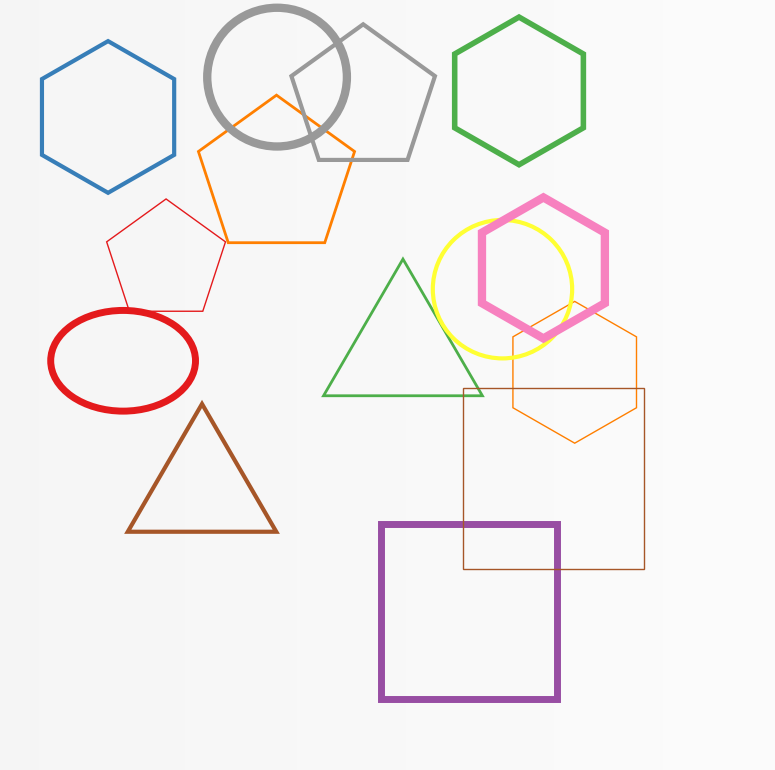[{"shape": "oval", "thickness": 2.5, "radius": 0.47, "center": [0.159, 0.531]}, {"shape": "pentagon", "thickness": 0.5, "radius": 0.4, "center": [0.214, 0.661]}, {"shape": "hexagon", "thickness": 1.5, "radius": 0.49, "center": [0.139, 0.848]}, {"shape": "hexagon", "thickness": 2, "radius": 0.48, "center": [0.67, 0.882]}, {"shape": "triangle", "thickness": 1, "radius": 0.59, "center": [0.52, 0.545]}, {"shape": "square", "thickness": 2.5, "radius": 0.57, "center": [0.605, 0.206]}, {"shape": "hexagon", "thickness": 0.5, "radius": 0.46, "center": [0.742, 0.516]}, {"shape": "pentagon", "thickness": 1, "radius": 0.53, "center": [0.357, 0.771]}, {"shape": "circle", "thickness": 1.5, "radius": 0.45, "center": [0.648, 0.624]}, {"shape": "triangle", "thickness": 1.5, "radius": 0.55, "center": [0.261, 0.365]}, {"shape": "square", "thickness": 0.5, "radius": 0.59, "center": [0.714, 0.378]}, {"shape": "hexagon", "thickness": 3, "radius": 0.46, "center": [0.701, 0.652]}, {"shape": "pentagon", "thickness": 1.5, "radius": 0.49, "center": [0.469, 0.871]}, {"shape": "circle", "thickness": 3, "radius": 0.45, "center": [0.358, 0.9]}]